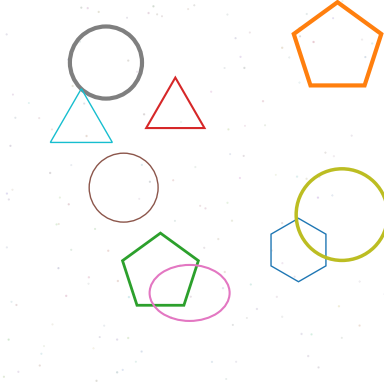[{"shape": "hexagon", "thickness": 1, "radius": 0.41, "center": [0.775, 0.351]}, {"shape": "pentagon", "thickness": 3, "radius": 0.6, "center": [0.877, 0.875]}, {"shape": "pentagon", "thickness": 2, "radius": 0.52, "center": [0.417, 0.291]}, {"shape": "triangle", "thickness": 1.5, "radius": 0.44, "center": [0.455, 0.711]}, {"shape": "circle", "thickness": 1, "radius": 0.45, "center": [0.321, 0.513]}, {"shape": "oval", "thickness": 1.5, "radius": 0.52, "center": [0.492, 0.239]}, {"shape": "circle", "thickness": 3, "radius": 0.47, "center": [0.275, 0.838]}, {"shape": "circle", "thickness": 2.5, "radius": 0.59, "center": [0.888, 0.443]}, {"shape": "triangle", "thickness": 1, "radius": 0.47, "center": [0.211, 0.677]}]